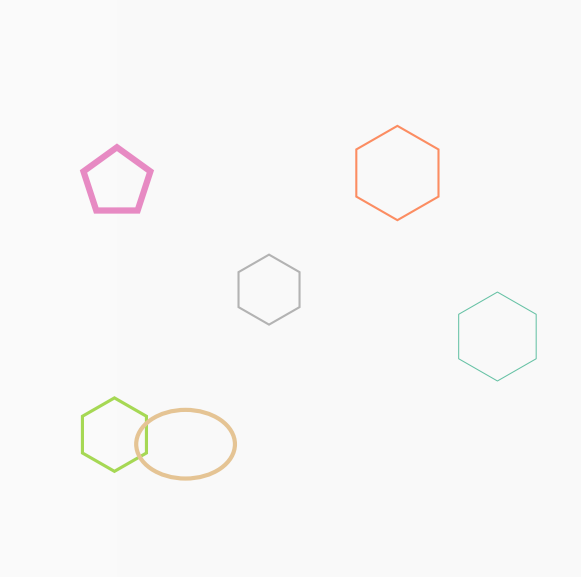[{"shape": "hexagon", "thickness": 0.5, "radius": 0.38, "center": [0.856, 0.416]}, {"shape": "hexagon", "thickness": 1, "radius": 0.41, "center": [0.684, 0.7]}, {"shape": "pentagon", "thickness": 3, "radius": 0.3, "center": [0.201, 0.684]}, {"shape": "hexagon", "thickness": 1.5, "radius": 0.32, "center": [0.197, 0.247]}, {"shape": "oval", "thickness": 2, "radius": 0.42, "center": [0.319, 0.23]}, {"shape": "hexagon", "thickness": 1, "radius": 0.3, "center": [0.463, 0.498]}]